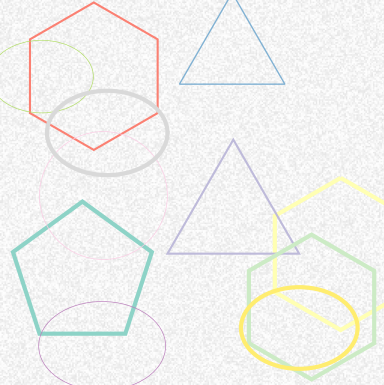[{"shape": "pentagon", "thickness": 3, "radius": 0.95, "center": [0.214, 0.287]}, {"shape": "hexagon", "thickness": 3, "radius": 0.99, "center": [0.885, 0.34]}, {"shape": "triangle", "thickness": 1.5, "radius": 0.99, "center": [0.606, 0.44]}, {"shape": "hexagon", "thickness": 1.5, "radius": 0.96, "center": [0.244, 0.802]}, {"shape": "triangle", "thickness": 1, "radius": 0.79, "center": [0.603, 0.86]}, {"shape": "oval", "thickness": 0.5, "radius": 0.67, "center": [0.108, 0.801]}, {"shape": "circle", "thickness": 0.5, "radius": 0.83, "center": [0.269, 0.492]}, {"shape": "oval", "thickness": 3, "radius": 0.78, "center": [0.279, 0.655]}, {"shape": "oval", "thickness": 0.5, "radius": 0.82, "center": [0.265, 0.101]}, {"shape": "hexagon", "thickness": 3, "radius": 0.94, "center": [0.809, 0.203]}, {"shape": "oval", "thickness": 3, "radius": 0.76, "center": [0.777, 0.148]}]